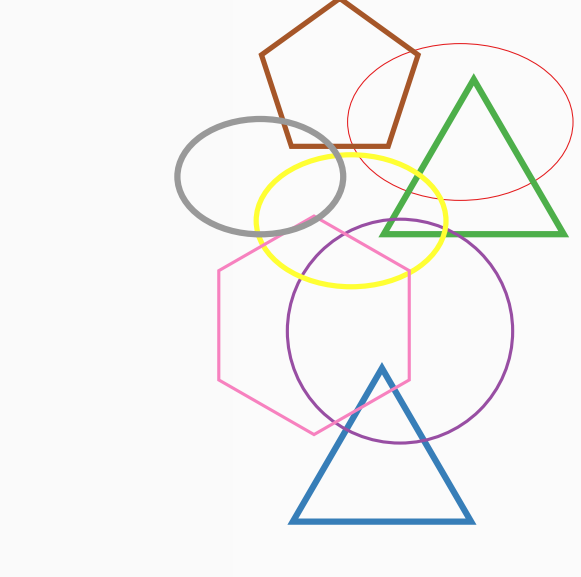[{"shape": "oval", "thickness": 0.5, "radius": 0.97, "center": [0.792, 0.788]}, {"shape": "triangle", "thickness": 3, "radius": 0.89, "center": [0.657, 0.184]}, {"shape": "triangle", "thickness": 3, "radius": 0.89, "center": [0.815, 0.683]}, {"shape": "circle", "thickness": 1.5, "radius": 0.97, "center": [0.688, 0.426]}, {"shape": "oval", "thickness": 2.5, "radius": 0.82, "center": [0.604, 0.617]}, {"shape": "pentagon", "thickness": 2.5, "radius": 0.71, "center": [0.585, 0.86]}, {"shape": "hexagon", "thickness": 1.5, "radius": 0.95, "center": [0.54, 0.436]}, {"shape": "oval", "thickness": 3, "radius": 0.71, "center": [0.448, 0.693]}]